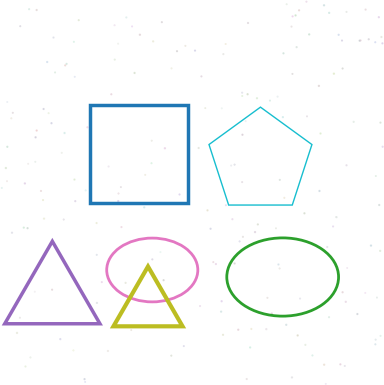[{"shape": "square", "thickness": 2.5, "radius": 0.64, "center": [0.361, 0.6]}, {"shape": "oval", "thickness": 2, "radius": 0.73, "center": [0.734, 0.28]}, {"shape": "triangle", "thickness": 2.5, "radius": 0.71, "center": [0.136, 0.23]}, {"shape": "oval", "thickness": 2, "radius": 0.59, "center": [0.395, 0.299]}, {"shape": "triangle", "thickness": 3, "radius": 0.52, "center": [0.384, 0.204]}, {"shape": "pentagon", "thickness": 1, "radius": 0.7, "center": [0.677, 0.581]}]